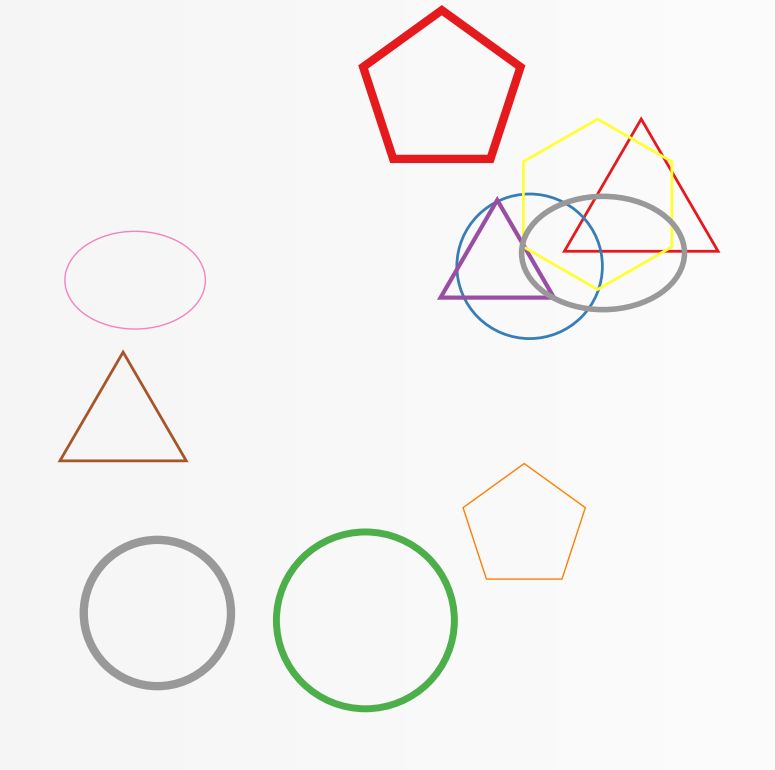[{"shape": "triangle", "thickness": 1, "radius": 0.57, "center": [0.827, 0.731]}, {"shape": "pentagon", "thickness": 3, "radius": 0.53, "center": [0.57, 0.88]}, {"shape": "circle", "thickness": 1, "radius": 0.47, "center": [0.683, 0.654]}, {"shape": "circle", "thickness": 2.5, "radius": 0.57, "center": [0.471, 0.194]}, {"shape": "triangle", "thickness": 1.5, "radius": 0.42, "center": [0.642, 0.656]}, {"shape": "pentagon", "thickness": 0.5, "radius": 0.41, "center": [0.676, 0.315]}, {"shape": "hexagon", "thickness": 1, "radius": 0.55, "center": [0.771, 0.735]}, {"shape": "triangle", "thickness": 1, "radius": 0.47, "center": [0.159, 0.449]}, {"shape": "oval", "thickness": 0.5, "radius": 0.45, "center": [0.174, 0.636]}, {"shape": "oval", "thickness": 2, "radius": 0.53, "center": [0.778, 0.671]}, {"shape": "circle", "thickness": 3, "radius": 0.47, "center": [0.203, 0.204]}]